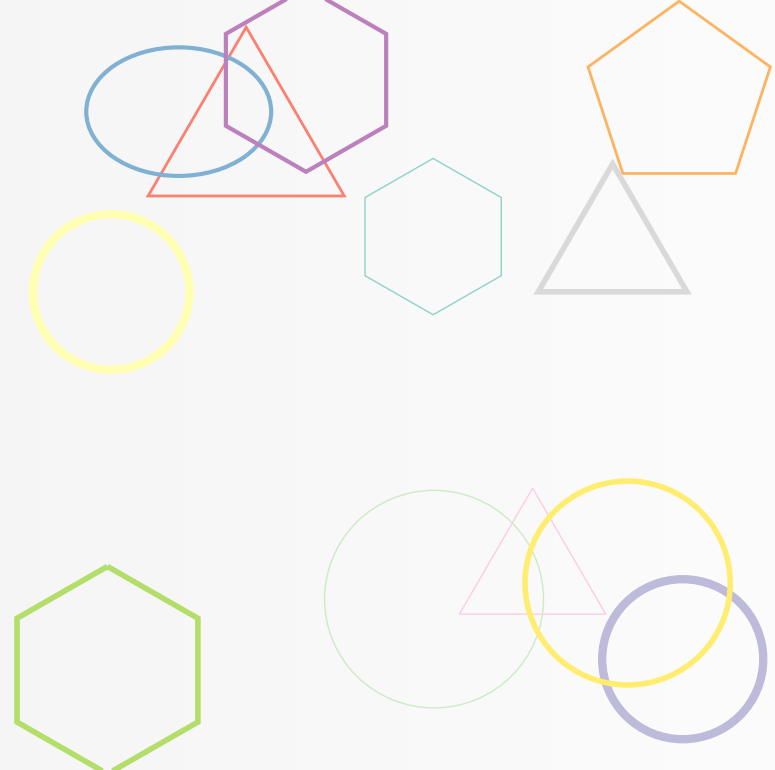[{"shape": "hexagon", "thickness": 0.5, "radius": 0.51, "center": [0.559, 0.693]}, {"shape": "circle", "thickness": 3, "radius": 0.5, "center": [0.143, 0.621]}, {"shape": "circle", "thickness": 3, "radius": 0.52, "center": [0.881, 0.144]}, {"shape": "triangle", "thickness": 1, "radius": 0.73, "center": [0.318, 0.819]}, {"shape": "oval", "thickness": 1.5, "radius": 0.6, "center": [0.231, 0.855]}, {"shape": "pentagon", "thickness": 1, "radius": 0.62, "center": [0.876, 0.875]}, {"shape": "hexagon", "thickness": 2, "radius": 0.67, "center": [0.139, 0.13]}, {"shape": "triangle", "thickness": 0.5, "radius": 0.55, "center": [0.687, 0.257]}, {"shape": "triangle", "thickness": 2, "radius": 0.55, "center": [0.79, 0.676]}, {"shape": "hexagon", "thickness": 1.5, "radius": 0.6, "center": [0.395, 0.896]}, {"shape": "circle", "thickness": 0.5, "radius": 0.71, "center": [0.56, 0.222]}, {"shape": "circle", "thickness": 2, "radius": 0.66, "center": [0.81, 0.243]}]